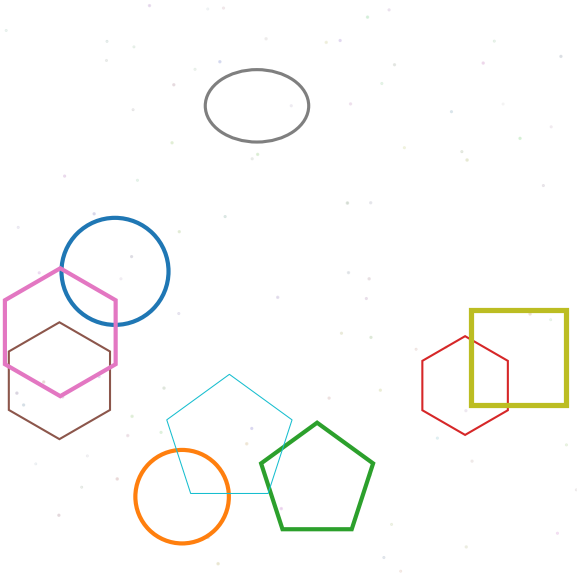[{"shape": "circle", "thickness": 2, "radius": 0.46, "center": [0.199, 0.529]}, {"shape": "circle", "thickness": 2, "radius": 0.4, "center": [0.315, 0.139]}, {"shape": "pentagon", "thickness": 2, "radius": 0.51, "center": [0.549, 0.165]}, {"shape": "hexagon", "thickness": 1, "radius": 0.43, "center": [0.805, 0.332]}, {"shape": "hexagon", "thickness": 1, "radius": 0.51, "center": [0.103, 0.34]}, {"shape": "hexagon", "thickness": 2, "radius": 0.55, "center": [0.104, 0.424]}, {"shape": "oval", "thickness": 1.5, "radius": 0.45, "center": [0.445, 0.816]}, {"shape": "square", "thickness": 2.5, "radius": 0.41, "center": [0.898, 0.379]}, {"shape": "pentagon", "thickness": 0.5, "radius": 0.57, "center": [0.397, 0.237]}]